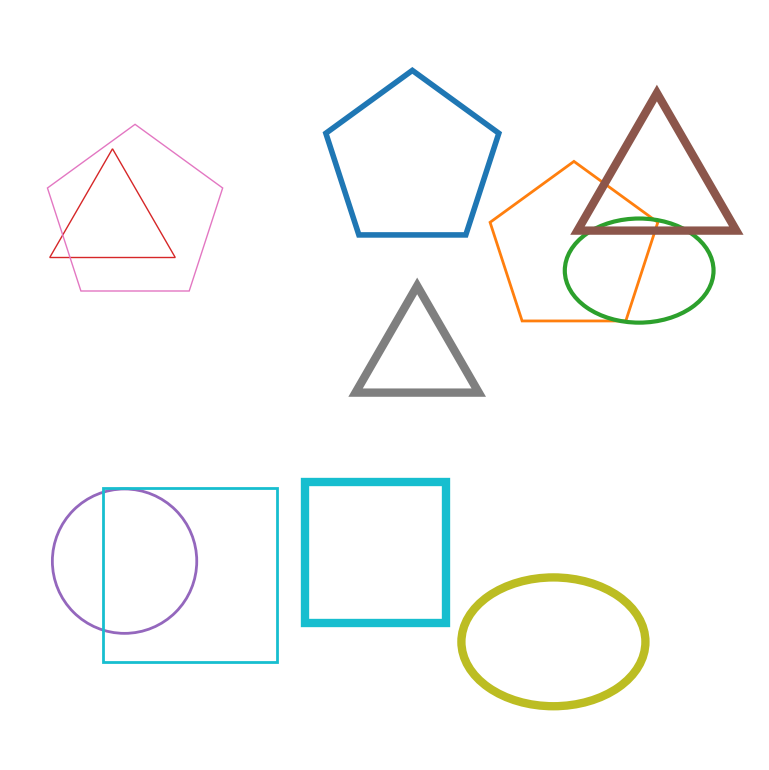[{"shape": "pentagon", "thickness": 2, "radius": 0.59, "center": [0.536, 0.79]}, {"shape": "pentagon", "thickness": 1, "radius": 0.57, "center": [0.745, 0.676]}, {"shape": "oval", "thickness": 1.5, "radius": 0.48, "center": [0.83, 0.649]}, {"shape": "triangle", "thickness": 0.5, "radius": 0.47, "center": [0.146, 0.713]}, {"shape": "circle", "thickness": 1, "radius": 0.47, "center": [0.162, 0.271]}, {"shape": "triangle", "thickness": 3, "radius": 0.6, "center": [0.853, 0.76]}, {"shape": "pentagon", "thickness": 0.5, "radius": 0.6, "center": [0.175, 0.719]}, {"shape": "triangle", "thickness": 3, "radius": 0.46, "center": [0.542, 0.536]}, {"shape": "oval", "thickness": 3, "radius": 0.6, "center": [0.719, 0.166]}, {"shape": "square", "thickness": 3, "radius": 0.46, "center": [0.488, 0.283]}, {"shape": "square", "thickness": 1, "radius": 0.56, "center": [0.247, 0.253]}]